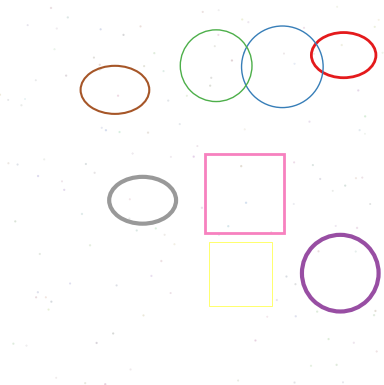[{"shape": "oval", "thickness": 2, "radius": 0.42, "center": [0.893, 0.857]}, {"shape": "circle", "thickness": 1, "radius": 0.53, "center": [0.733, 0.826]}, {"shape": "circle", "thickness": 1, "radius": 0.47, "center": [0.561, 0.829]}, {"shape": "circle", "thickness": 3, "radius": 0.5, "center": [0.884, 0.29]}, {"shape": "square", "thickness": 0.5, "radius": 0.41, "center": [0.625, 0.288]}, {"shape": "oval", "thickness": 1.5, "radius": 0.45, "center": [0.299, 0.767]}, {"shape": "square", "thickness": 2, "radius": 0.51, "center": [0.635, 0.498]}, {"shape": "oval", "thickness": 3, "radius": 0.43, "center": [0.37, 0.48]}]